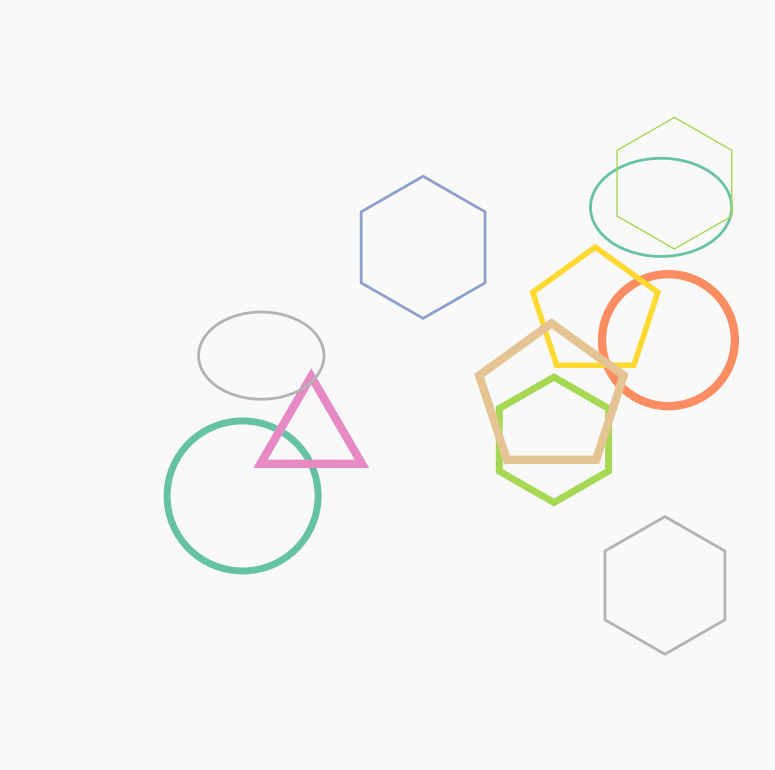[{"shape": "circle", "thickness": 2.5, "radius": 0.49, "center": [0.313, 0.356]}, {"shape": "oval", "thickness": 1, "radius": 0.46, "center": [0.853, 0.731]}, {"shape": "circle", "thickness": 3, "radius": 0.43, "center": [0.862, 0.558]}, {"shape": "hexagon", "thickness": 1, "radius": 0.46, "center": [0.546, 0.679]}, {"shape": "triangle", "thickness": 3, "radius": 0.38, "center": [0.402, 0.435]}, {"shape": "hexagon", "thickness": 2.5, "radius": 0.41, "center": [0.715, 0.429]}, {"shape": "hexagon", "thickness": 0.5, "radius": 0.43, "center": [0.87, 0.762]}, {"shape": "pentagon", "thickness": 2, "radius": 0.42, "center": [0.768, 0.594]}, {"shape": "pentagon", "thickness": 3, "radius": 0.49, "center": [0.712, 0.482]}, {"shape": "hexagon", "thickness": 1, "radius": 0.45, "center": [0.858, 0.24]}, {"shape": "oval", "thickness": 1, "radius": 0.4, "center": [0.337, 0.538]}]